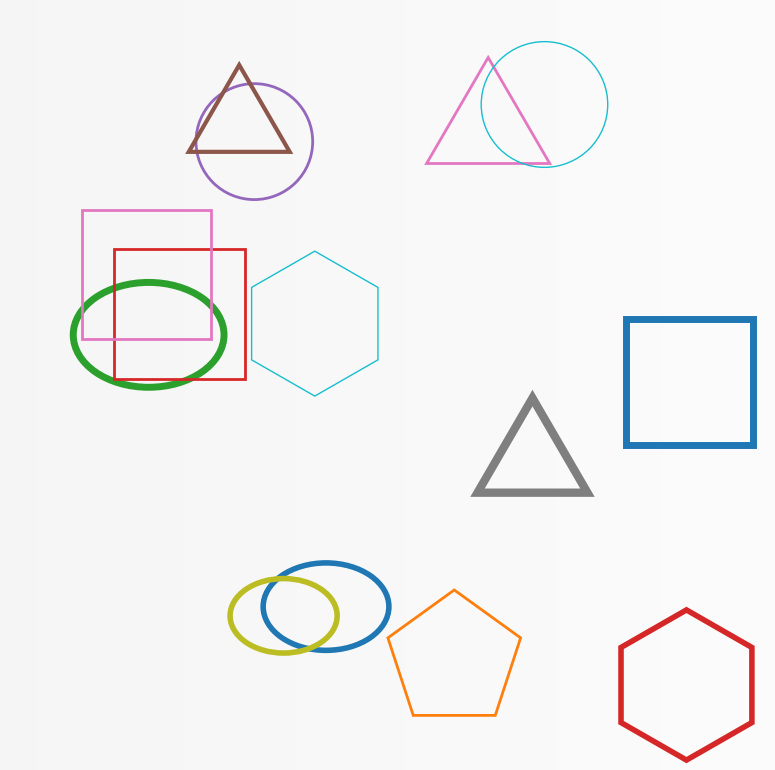[{"shape": "square", "thickness": 2.5, "radius": 0.41, "center": [0.889, 0.503]}, {"shape": "oval", "thickness": 2, "radius": 0.41, "center": [0.421, 0.212]}, {"shape": "pentagon", "thickness": 1, "radius": 0.45, "center": [0.586, 0.144]}, {"shape": "oval", "thickness": 2.5, "radius": 0.49, "center": [0.192, 0.565]}, {"shape": "square", "thickness": 1, "radius": 0.42, "center": [0.232, 0.592]}, {"shape": "hexagon", "thickness": 2, "radius": 0.49, "center": [0.886, 0.11]}, {"shape": "circle", "thickness": 1, "radius": 0.38, "center": [0.328, 0.816]}, {"shape": "triangle", "thickness": 1.5, "radius": 0.38, "center": [0.309, 0.84]}, {"shape": "square", "thickness": 1, "radius": 0.42, "center": [0.189, 0.644]}, {"shape": "triangle", "thickness": 1, "radius": 0.46, "center": [0.63, 0.834]}, {"shape": "triangle", "thickness": 3, "radius": 0.41, "center": [0.687, 0.401]}, {"shape": "oval", "thickness": 2, "radius": 0.35, "center": [0.366, 0.2]}, {"shape": "hexagon", "thickness": 0.5, "radius": 0.47, "center": [0.406, 0.58]}, {"shape": "circle", "thickness": 0.5, "radius": 0.41, "center": [0.703, 0.864]}]